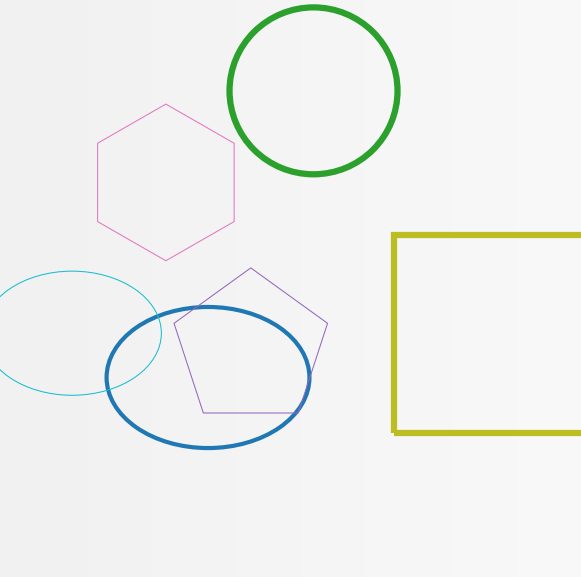[{"shape": "oval", "thickness": 2, "radius": 0.87, "center": [0.358, 0.345]}, {"shape": "circle", "thickness": 3, "radius": 0.72, "center": [0.539, 0.842]}, {"shape": "pentagon", "thickness": 0.5, "radius": 0.69, "center": [0.431, 0.396]}, {"shape": "hexagon", "thickness": 0.5, "radius": 0.68, "center": [0.285, 0.683]}, {"shape": "square", "thickness": 3, "radius": 0.86, "center": [0.849, 0.421]}, {"shape": "oval", "thickness": 0.5, "radius": 0.77, "center": [0.124, 0.422]}]